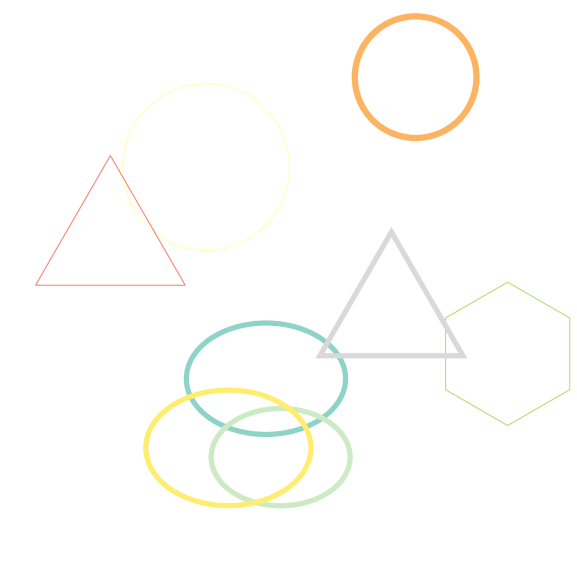[{"shape": "oval", "thickness": 2.5, "radius": 0.69, "center": [0.461, 0.343]}, {"shape": "circle", "thickness": 0.5, "radius": 0.72, "center": [0.357, 0.71]}, {"shape": "triangle", "thickness": 0.5, "radius": 0.75, "center": [0.191, 0.58]}, {"shape": "circle", "thickness": 3, "radius": 0.53, "center": [0.72, 0.866]}, {"shape": "hexagon", "thickness": 0.5, "radius": 0.62, "center": [0.879, 0.386]}, {"shape": "triangle", "thickness": 2.5, "radius": 0.71, "center": [0.678, 0.455]}, {"shape": "oval", "thickness": 2.5, "radius": 0.6, "center": [0.486, 0.208]}, {"shape": "oval", "thickness": 2.5, "radius": 0.71, "center": [0.395, 0.224]}]